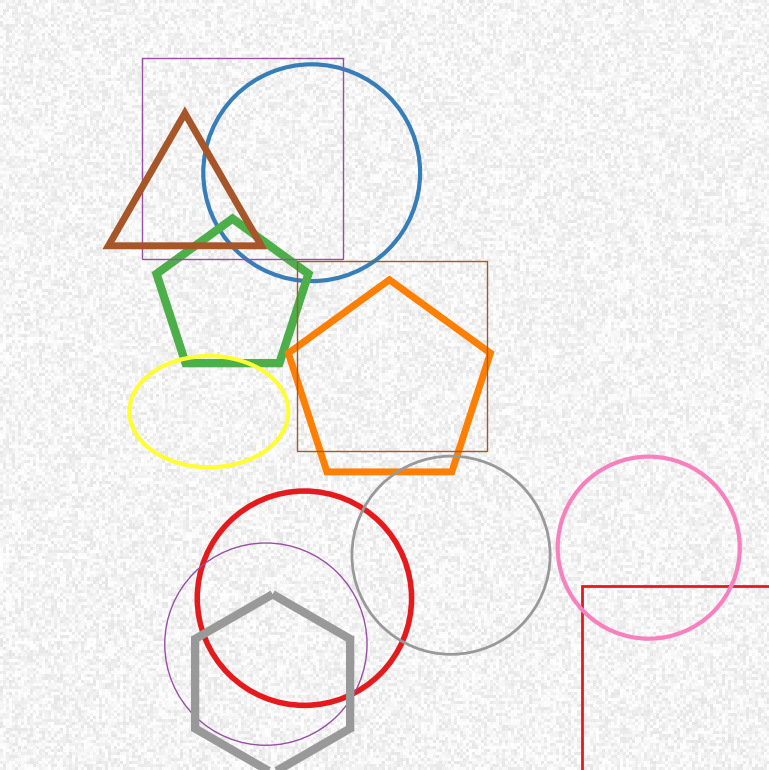[{"shape": "square", "thickness": 1, "radius": 0.62, "center": [0.879, 0.115]}, {"shape": "circle", "thickness": 2, "radius": 0.7, "center": [0.395, 0.223]}, {"shape": "circle", "thickness": 1.5, "radius": 0.7, "center": [0.405, 0.776]}, {"shape": "pentagon", "thickness": 3, "radius": 0.52, "center": [0.302, 0.612]}, {"shape": "square", "thickness": 0.5, "radius": 0.65, "center": [0.315, 0.795]}, {"shape": "circle", "thickness": 0.5, "radius": 0.66, "center": [0.345, 0.163]}, {"shape": "pentagon", "thickness": 2.5, "radius": 0.69, "center": [0.506, 0.499]}, {"shape": "oval", "thickness": 1.5, "radius": 0.52, "center": [0.271, 0.465]}, {"shape": "square", "thickness": 0.5, "radius": 0.62, "center": [0.509, 0.538]}, {"shape": "triangle", "thickness": 2.5, "radius": 0.57, "center": [0.24, 0.738]}, {"shape": "circle", "thickness": 1.5, "radius": 0.59, "center": [0.843, 0.289]}, {"shape": "circle", "thickness": 1, "radius": 0.64, "center": [0.586, 0.279]}, {"shape": "hexagon", "thickness": 3, "radius": 0.58, "center": [0.354, 0.112]}]